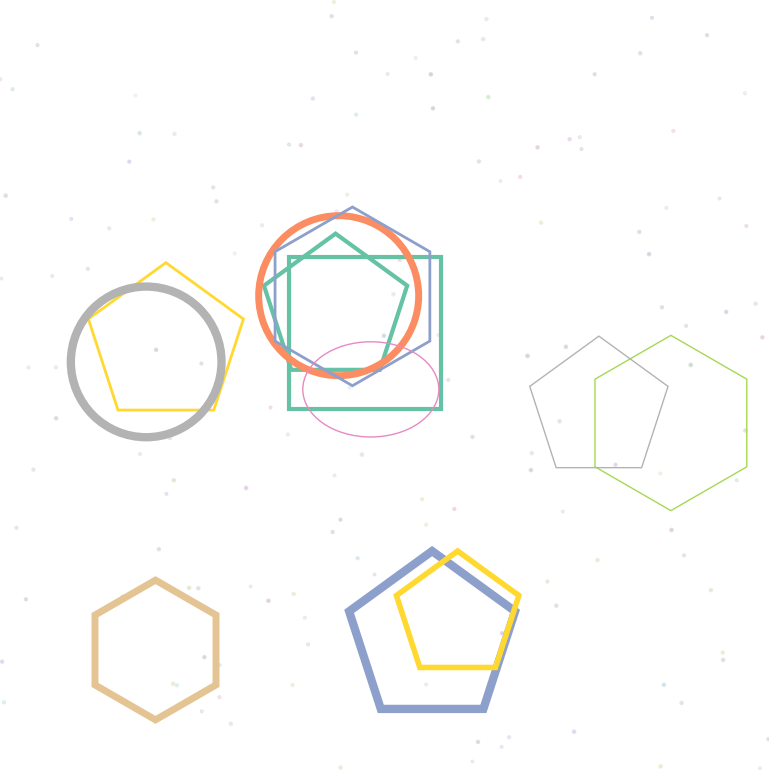[{"shape": "square", "thickness": 1.5, "radius": 0.5, "center": [0.474, 0.568]}, {"shape": "pentagon", "thickness": 1.5, "radius": 0.49, "center": [0.436, 0.599]}, {"shape": "circle", "thickness": 2.5, "radius": 0.52, "center": [0.44, 0.616]}, {"shape": "hexagon", "thickness": 1, "radius": 0.58, "center": [0.458, 0.615]}, {"shape": "pentagon", "thickness": 3, "radius": 0.57, "center": [0.561, 0.171]}, {"shape": "oval", "thickness": 0.5, "radius": 0.44, "center": [0.482, 0.494]}, {"shape": "hexagon", "thickness": 0.5, "radius": 0.57, "center": [0.871, 0.451]}, {"shape": "pentagon", "thickness": 2, "radius": 0.42, "center": [0.594, 0.201]}, {"shape": "pentagon", "thickness": 1, "radius": 0.53, "center": [0.215, 0.553]}, {"shape": "hexagon", "thickness": 2.5, "radius": 0.45, "center": [0.202, 0.156]}, {"shape": "pentagon", "thickness": 0.5, "radius": 0.47, "center": [0.778, 0.469]}, {"shape": "circle", "thickness": 3, "radius": 0.49, "center": [0.19, 0.53]}]